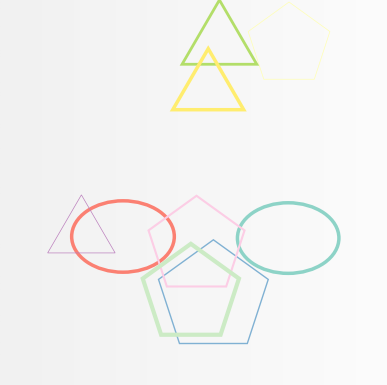[{"shape": "oval", "thickness": 2.5, "radius": 0.65, "center": [0.744, 0.382]}, {"shape": "pentagon", "thickness": 0.5, "radius": 0.55, "center": [0.746, 0.884]}, {"shape": "oval", "thickness": 2.5, "radius": 0.66, "center": [0.317, 0.386]}, {"shape": "pentagon", "thickness": 1, "radius": 0.74, "center": [0.551, 0.228]}, {"shape": "triangle", "thickness": 2, "radius": 0.56, "center": [0.566, 0.889]}, {"shape": "pentagon", "thickness": 1.5, "radius": 0.65, "center": [0.507, 0.361]}, {"shape": "triangle", "thickness": 0.5, "radius": 0.5, "center": [0.21, 0.393]}, {"shape": "pentagon", "thickness": 3, "radius": 0.65, "center": [0.493, 0.236]}, {"shape": "triangle", "thickness": 2.5, "radius": 0.53, "center": [0.537, 0.768]}]